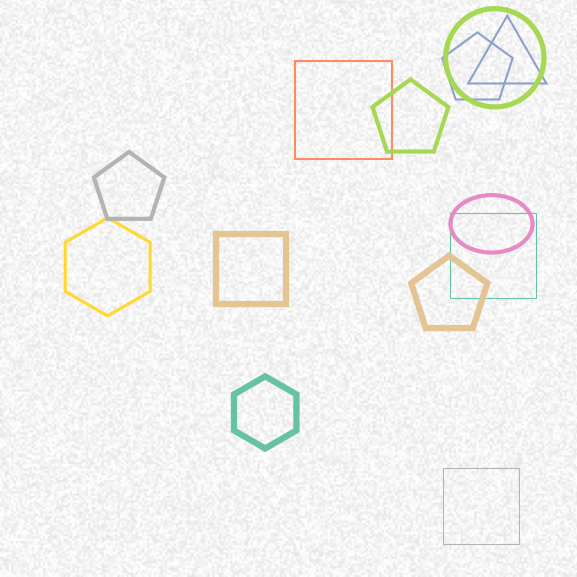[{"shape": "hexagon", "thickness": 3, "radius": 0.31, "center": [0.459, 0.285]}, {"shape": "square", "thickness": 0.5, "radius": 0.37, "center": [0.853, 0.557]}, {"shape": "square", "thickness": 1, "radius": 0.42, "center": [0.595, 0.808]}, {"shape": "triangle", "thickness": 1, "radius": 0.39, "center": [0.878, 0.894]}, {"shape": "pentagon", "thickness": 1, "radius": 0.32, "center": [0.827, 0.879]}, {"shape": "oval", "thickness": 2, "radius": 0.36, "center": [0.851, 0.612]}, {"shape": "circle", "thickness": 2.5, "radius": 0.43, "center": [0.857, 0.899]}, {"shape": "pentagon", "thickness": 2, "radius": 0.35, "center": [0.711, 0.793]}, {"shape": "hexagon", "thickness": 1.5, "radius": 0.42, "center": [0.186, 0.537]}, {"shape": "pentagon", "thickness": 3, "radius": 0.35, "center": [0.778, 0.487]}, {"shape": "square", "thickness": 3, "radius": 0.3, "center": [0.435, 0.534]}, {"shape": "pentagon", "thickness": 2, "radius": 0.32, "center": [0.223, 0.672]}, {"shape": "square", "thickness": 0.5, "radius": 0.33, "center": [0.834, 0.123]}]